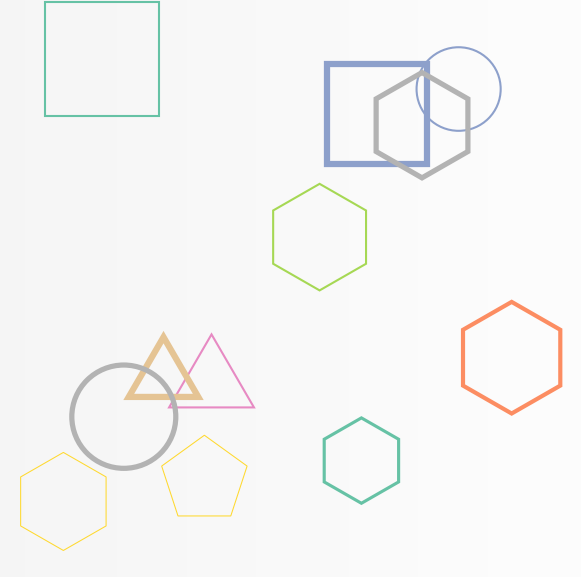[{"shape": "hexagon", "thickness": 1.5, "radius": 0.37, "center": [0.622, 0.202]}, {"shape": "square", "thickness": 1, "radius": 0.49, "center": [0.175, 0.897]}, {"shape": "hexagon", "thickness": 2, "radius": 0.48, "center": [0.88, 0.38]}, {"shape": "square", "thickness": 3, "radius": 0.43, "center": [0.649, 0.802]}, {"shape": "circle", "thickness": 1, "radius": 0.36, "center": [0.789, 0.845]}, {"shape": "triangle", "thickness": 1, "radius": 0.42, "center": [0.364, 0.336]}, {"shape": "hexagon", "thickness": 1, "radius": 0.46, "center": [0.55, 0.589]}, {"shape": "hexagon", "thickness": 0.5, "radius": 0.42, "center": [0.109, 0.131]}, {"shape": "pentagon", "thickness": 0.5, "radius": 0.39, "center": [0.352, 0.168]}, {"shape": "triangle", "thickness": 3, "radius": 0.35, "center": [0.281, 0.346]}, {"shape": "hexagon", "thickness": 2.5, "radius": 0.46, "center": [0.726, 0.782]}, {"shape": "circle", "thickness": 2.5, "radius": 0.45, "center": [0.213, 0.278]}]